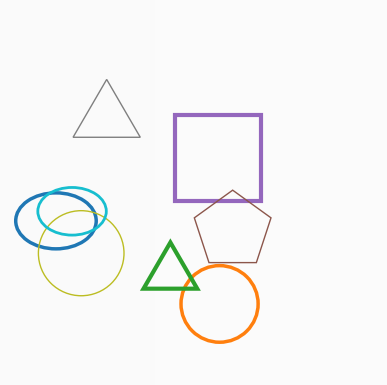[{"shape": "oval", "thickness": 2.5, "radius": 0.52, "center": [0.144, 0.426]}, {"shape": "circle", "thickness": 2.5, "radius": 0.5, "center": [0.567, 0.211]}, {"shape": "triangle", "thickness": 3, "radius": 0.4, "center": [0.44, 0.29]}, {"shape": "square", "thickness": 3, "radius": 0.56, "center": [0.563, 0.589]}, {"shape": "pentagon", "thickness": 1, "radius": 0.52, "center": [0.6, 0.402]}, {"shape": "triangle", "thickness": 1, "radius": 0.5, "center": [0.275, 0.694]}, {"shape": "circle", "thickness": 1, "radius": 0.55, "center": [0.21, 0.342]}, {"shape": "oval", "thickness": 2, "radius": 0.44, "center": [0.186, 0.451]}]